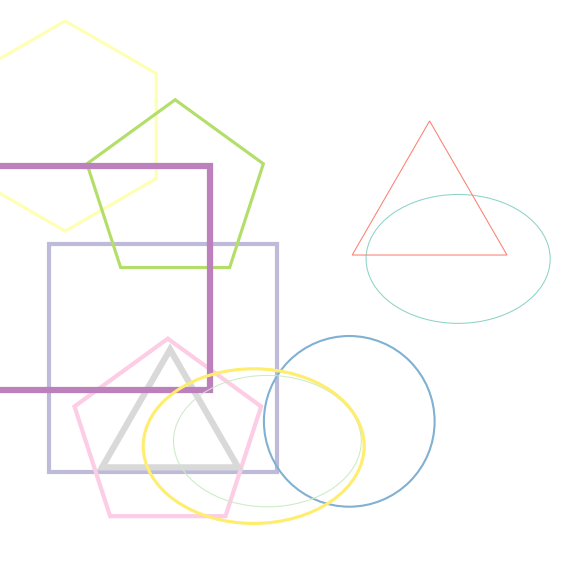[{"shape": "oval", "thickness": 0.5, "radius": 0.8, "center": [0.793, 0.551]}, {"shape": "hexagon", "thickness": 1.5, "radius": 0.91, "center": [0.113, 0.781]}, {"shape": "square", "thickness": 2, "radius": 0.99, "center": [0.282, 0.38]}, {"shape": "triangle", "thickness": 0.5, "radius": 0.77, "center": [0.744, 0.635]}, {"shape": "circle", "thickness": 1, "radius": 0.74, "center": [0.605, 0.27]}, {"shape": "pentagon", "thickness": 1.5, "radius": 0.8, "center": [0.303, 0.666]}, {"shape": "pentagon", "thickness": 2, "radius": 0.85, "center": [0.291, 0.243]}, {"shape": "triangle", "thickness": 3, "radius": 0.68, "center": [0.295, 0.258]}, {"shape": "square", "thickness": 3, "radius": 0.97, "center": [0.169, 0.518]}, {"shape": "oval", "thickness": 0.5, "radius": 0.81, "center": [0.463, 0.235]}, {"shape": "oval", "thickness": 1.5, "radius": 0.96, "center": [0.439, 0.227]}]